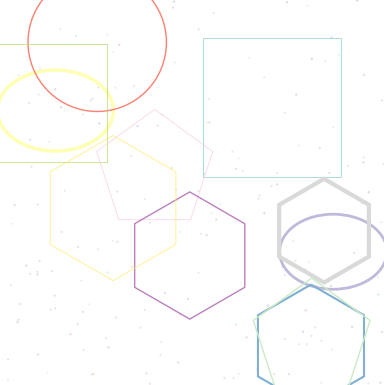[{"shape": "square", "thickness": 0.5, "radius": 0.9, "center": [0.706, 0.72]}, {"shape": "oval", "thickness": 2.5, "radius": 0.75, "center": [0.144, 0.713]}, {"shape": "oval", "thickness": 2, "radius": 0.7, "center": [0.865, 0.346]}, {"shape": "circle", "thickness": 1, "radius": 0.9, "center": [0.253, 0.89]}, {"shape": "hexagon", "thickness": 1.5, "radius": 0.8, "center": [0.808, 0.102]}, {"shape": "square", "thickness": 0.5, "radius": 0.76, "center": [0.125, 0.733]}, {"shape": "pentagon", "thickness": 0.5, "radius": 0.79, "center": [0.402, 0.557]}, {"shape": "hexagon", "thickness": 3, "radius": 0.67, "center": [0.842, 0.401]}, {"shape": "hexagon", "thickness": 1, "radius": 0.83, "center": [0.493, 0.336]}, {"shape": "pentagon", "thickness": 1, "radius": 0.8, "center": [0.81, 0.118]}, {"shape": "hexagon", "thickness": 0.5, "radius": 0.94, "center": [0.294, 0.46]}]